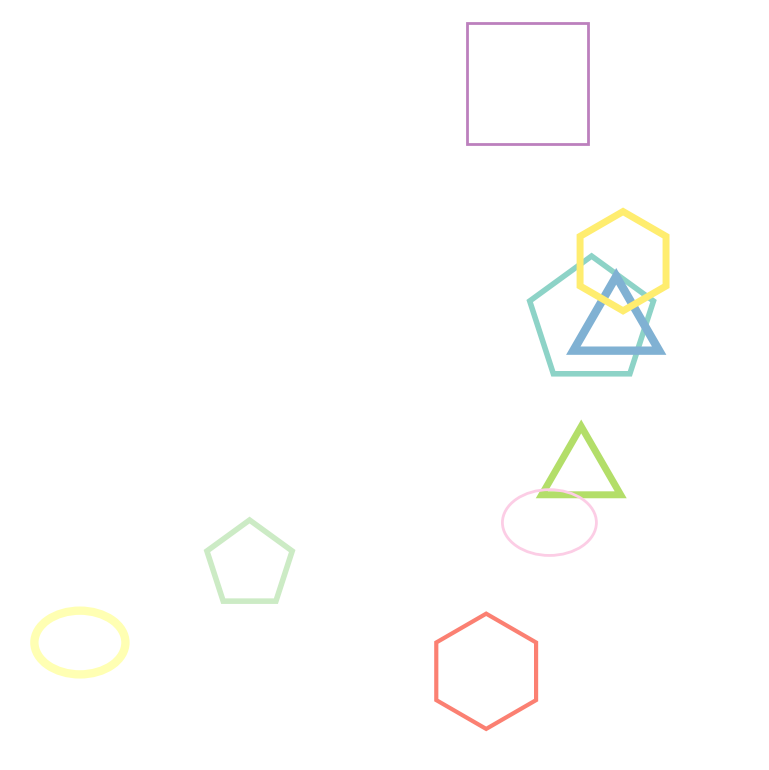[{"shape": "pentagon", "thickness": 2, "radius": 0.42, "center": [0.768, 0.583]}, {"shape": "oval", "thickness": 3, "radius": 0.3, "center": [0.104, 0.166]}, {"shape": "hexagon", "thickness": 1.5, "radius": 0.37, "center": [0.631, 0.128]}, {"shape": "triangle", "thickness": 3, "radius": 0.32, "center": [0.8, 0.577]}, {"shape": "triangle", "thickness": 2.5, "radius": 0.3, "center": [0.755, 0.387]}, {"shape": "oval", "thickness": 1, "radius": 0.31, "center": [0.714, 0.321]}, {"shape": "square", "thickness": 1, "radius": 0.39, "center": [0.685, 0.892]}, {"shape": "pentagon", "thickness": 2, "radius": 0.29, "center": [0.324, 0.266]}, {"shape": "hexagon", "thickness": 2.5, "radius": 0.32, "center": [0.809, 0.661]}]